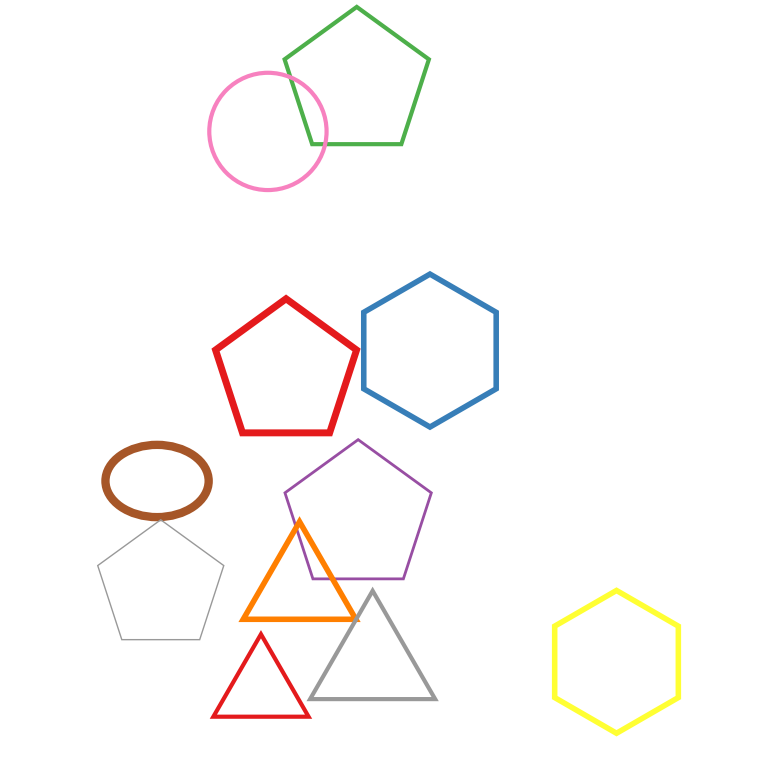[{"shape": "triangle", "thickness": 1.5, "radius": 0.36, "center": [0.339, 0.105]}, {"shape": "pentagon", "thickness": 2.5, "radius": 0.48, "center": [0.372, 0.516]}, {"shape": "hexagon", "thickness": 2, "radius": 0.5, "center": [0.558, 0.545]}, {"shape": "pentagon", "thickness": 1.5, "radius": 0.49, "center": [0.463, 0.892]}, {"shape": "pentagon", "thickness": 1, "radius": 0.5, "center": [0.465, 0.329]}, {"shape": "triangle", "thickness": 2, "radius": 0.42, "center": [0.389, 0.238]}, {"shape": "hexagon", "thickness": 2, "radius": 0.46, "center": [0.801, 0.14]}, {"shape": "oval", "thickness": 3, "radius": 0.34, "center": [0.204, 0.375]}, {"shape": "circle", "thickness": 1.5, "radius": 0.38, "center": [0.348, 0.829]}, {"shape": "triangle", "thickness": 1.5, "radius": 0.47, "center": [0.484, 0.139]}, {"shape": "pentagon", "thickness": 0.5, "radius": 0.43, "center": [0.209, 0.239]}]